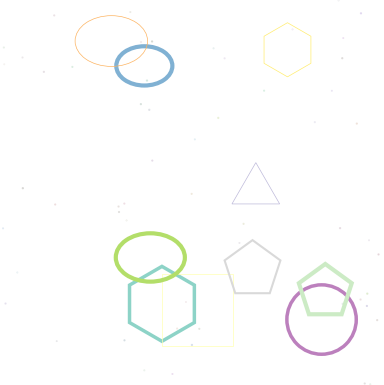[{"shape": "hexagon", "thickness": 2.5, "radius": 0.49, "center": [0.421, 0.211]}, {"shape": "square", "thickness": 0.5, "radius": 0.47, "center": [0.513, 0.194]}, {"shape": "triangle", "thickness": 0.5, "radius": 0.36, "center": [0.664, 0.506]}, {"shape": "oval", "thickness": 3, "radius": 0.36, "center": [0.375, 0.829]}, {"shape": "oval", "thickness": 0.5, "radius": 0.47, "center": [0.289, 0.893]}, {"shape": "oval", "thickness": 3, "radius": 0.45, "center": [0.39, 0.331]}, {"shape": "pentagon", "thickness": 1.5, "radius": 0.38, "center": [0.656, 0.3]}, {"shape": "circle", "thickness": 2.5, "radius": 0.45, "center": [0.835, 0.17]}, {"shape": "pentagon", "thickness": 3, "radius": 0.36, "center": [0.845, 0.242]}, {"shape": "hexagon", "thickness": 0.5, "radius": 0.35, "center": [0.747, 0.871]}]